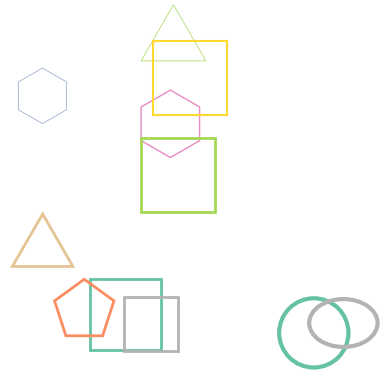[{"shape": "square", "thickness": 2, "radius": 0.46, "center": [0.325, 0.183]}, {"shape": "circle", "thickness": 3, "radius": 0.45, "center": [0.815, 0.135]}, {"shape": "pentagon", "thickness": 2, "radius": 0.41, "center": [0.219, 0.193]}, {"shape": "hexagon", "thickness": 0.5, "radius": 0.36, "center": [0.11, 0.751]}, {"shape": "hexagon", "thickness": 1, "radius": 0.44, "center": [0.443, 0.678]}, {"shape": "square", "thickness": 2, "radius": 0.48, "center": [0.462, 0.545]}, {"shape": "triangle", "thickness": 0.5, "radius": 0.49, "center": [0.451, 0.89]}, {"shape": "square", "thickness": 1.5, "radius": 0.48, "center": [0.492, 0.799]}, {"shape": "triangle", "thickness": 2, "radius": 0.45, "center": [0.111, 0.353]}, {"shape": "square", "thickness": 2, "radius": 0.35, "center": [0.392, 0.158]}, {"shape": "oval", "thickness": 3, "radius": 0.44, "center": [0.892, 0.161]}]